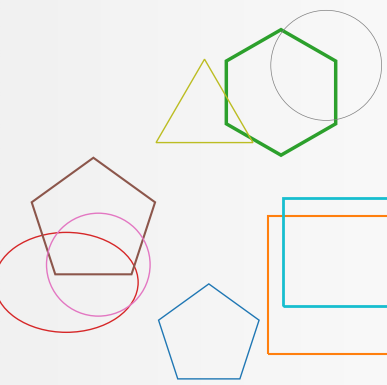[{"shape": "pentagon", "thickness": 1, "radius": 0.68, "center": [0.539, 0.126]}, {"shape": "square", "thickness": 1.5, "radius": 0.89, "center": [0.869, 0.26]}, {"shape": "hexagon", "thickness": 2.5, "radius": 0.81, "center": [0.725, 0.76]}, {"shape": "oval", "thickness": 1, "radius": 0.93, "center": [0.171, 0.267]}, {"shape": "pentagon", "thickness": 1.5, "radius": 0.84, "center": [0.241, 0.423]}, {"shape": "circle", "thickness": 1, "radius": 0.67, "center": [0.254, 0.313]}, {"shape": "circle", "thickness": 0.5, "radius": 0.71, "center": [0.842, 0.83]}, {"shape": "triangle", "thickness": 1, "radius": 0.72, "center": [0.528, 0.702]}, {"shape": "square", "thickness": 2, "radius": 0.7, "center": [0.871, 0.345]}]